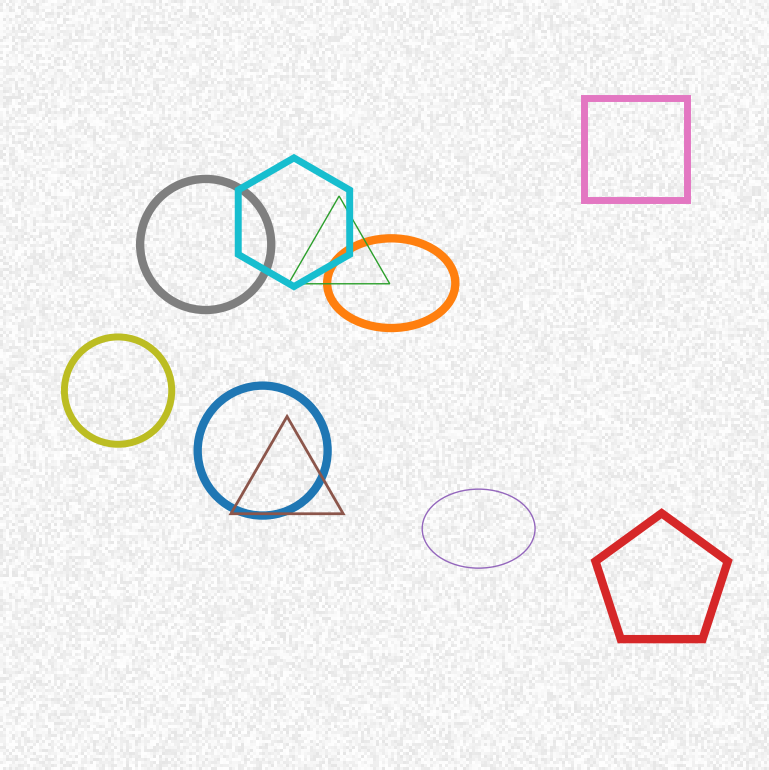[{"shape": "circle", "thickness": 3, "radius": 0.42, "center": [0.341, 0.415]}, {"shape": "oval", "thickness": 3, "radius": 0.42, "center": [0.508, 0.632]}, {"shape": "triangle", "thickness": 0.5, "radius": 0.38, "center": [0.44, 0.669]}, {"shape": "pentagon", "thickness": 3, "radius": 0.45, "center": [0.859, 0.243]}, {"shape": "oval", "thickness": 0.5, "radius": 0.37, "center": [0.622, 0.313]}, {"shape": "triangle", "thickness": 1, "radius": 0.42, "center": [0.373, 0.375]}, {"shape": "square", "thickness": 2.5, "radius": 0.33, "center": [0.825, 0.806]}, {"shape": "circle", "thickness": 3, "radius": 0.43, "center": [0.267, 0.682]}, {"shape": "circle", "thickness": 2.5, "radius": 0.35, "center": [0.153, 0.493]}, {"shape": "hexagon", "thickness": 2.5, "radius": 0.42, "center": [0.382, 0.711]}]